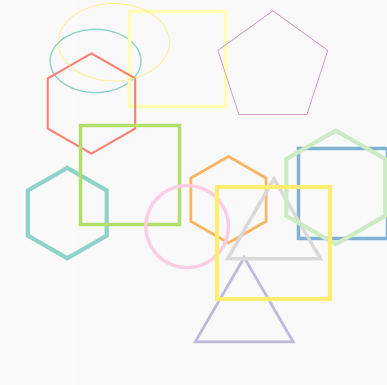[{"shape": "hexagon", "thickness": 3, "radius": 0.59, "center": [0.174, 0.447]}, {"shape": "oval", "thickness": 1, "radius": 0.59, "center": [0.247, 0.842]}, {"shape": "square", "thickness": 2.5, "radius": 0.62, "center": [0.458, 0.847]}, {"shape": "triangle", "thickness": 2, "radius": 0.73, "center": [0.63, 0.185]}, {"shape": "hexagon", "thickness": 1.5, "radius": 0.65, "center": [0.236, 0.731]}, {"shape": "square", "thickness": 2.5, "radius": 0.58, "center": [0.884, 0.499]}, {"shape": "hexagon", "thickness": 2, "radius": 0.56, "center": [0.59, 0.481]}, {"shape": "square", "thickness": 2.5, "radius": 0.64, "center": [0.334, 0.546]}, {"shape": "circle", "thickness": 2.5, "radius": 0.53, "center": [0.483, 0.411]}, {"shape": "triangle", "thickness": 2.5, "radius": 0.69, "center": [0.707, 0.397]}, {"shape": "pentagon", "thickness": 0.5, "radius": 0.75, "center": [0.704, 0.823]}, {"shape": "hexagon", "thickness": 3, "radius": 0.74, "center": [0.867, 0.513]}, {"shape": "oval", "thickness": 0.5, "radius": 0.72, "center": [0.294, 0.89]}, {"shape": "square", "thickness": 3, "radius": 0.73, "center": [0.706, 0.369]}]